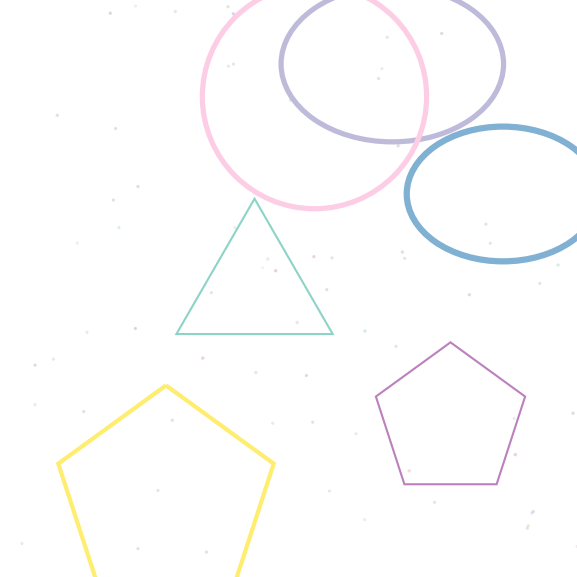[{"shape": "triangle", "thickness": 1, "radius": 0.78, "center": [0.441, 0.499]}, {"shape": "oval", "thickness": 2.5, "radius": 0.96, "center": [0.679, 0.888]}, {"shape": "oval", "thickness": 3, "radius": 0.83, "center": [0.871, 0.663]}, {"shape": "circle", "thickness": 2.5, "radius": 0.97, "center": [0.545, 0.832]}, {"shape": "pentagon", "thickness": 1, "radius": 0.68, "center": [0.78, 0.27]}, {"shape": "pentagon", "thickness": 2, "radius": 0.98, "center": [0.287, 0.136]}]